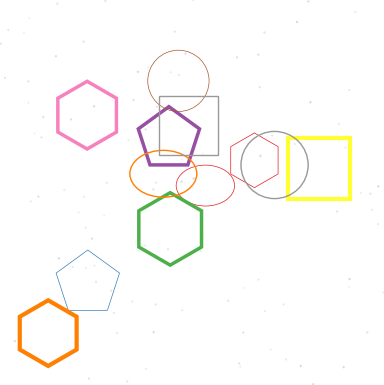[{"shape": "oval", "thickness": 0.5, "radius": 0.38, "center": [0.533, 0.518]}, {"shape": "hexagon", "thickness": 0.5, "radius": 0.35, "center": [0.661, 0.584]}, {"shape": "pentagon", "thickness": 0.5, "radius": 0.43, "center": [0.228, 0.264]}, {"shape": "hexagon", "thickness": 2.5, "radius": 0.47, "center": [0.442, 0.405]}, {"shape": "pentagon", "thickness": 2.5, "radius": 0.42, "center": [0.439, 0.639]}, {"shape": "oval", "thickness": 1, "radius": 0.43, "center": [0.424, 0.549]}, {"shape": "hexagon", "thickness": 3, "radius": 0.43, "center": [0.125, 0.135]}, {"shape": "square", "thickness": 3, "radius": 0.4, "center": [0.829, 0.562]}, {"shape": "circle", "thickness": 0.5, "radius": 0.4, "center": [0.463, 0.79]}, {"shape": "hexagon", "thickness": 2.5, "radius": 0.44, "center": [0.226, 0.701]}, {"shape": "circle", "thickness": 1, "radius": 0.44, "center": [0.713, 0.571]}, {"shape": "square", "thickness": 1, "radius": 0.38, "center": [0.49, 0.674]}]